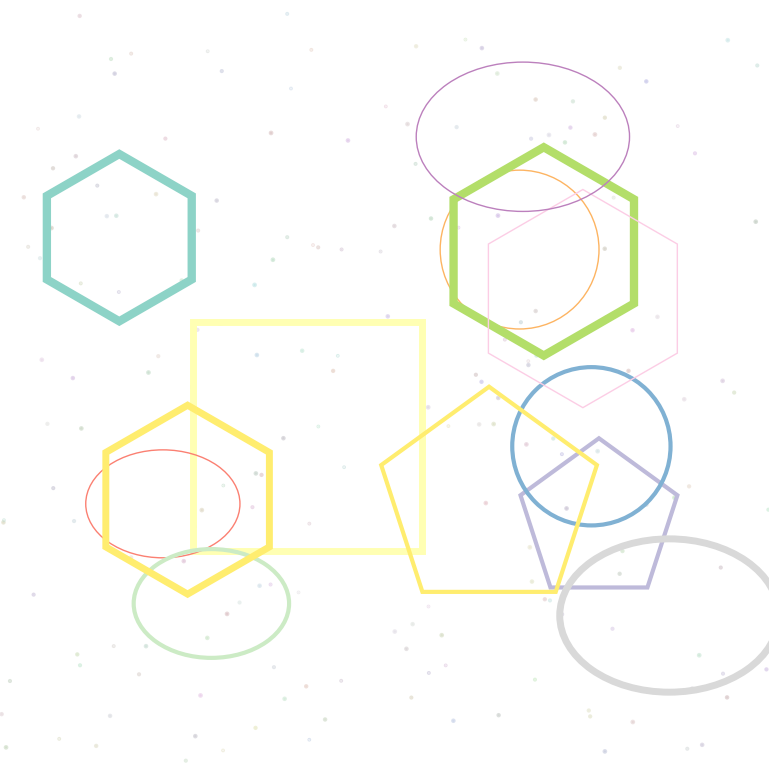[{"shape": "hexagon", "thickness": 3, "radius": 0.54, "center": [0.155, 0.691]}, {"shape": "square", "thickness": 2.5, "radius": 0.74, "center": [0.4, 0.434]}, {"shape": "pentagon", "thickness": 1.5, "radius": 0.54, "center": [0.778, 0.324]}, {"shape": "oval", "thickness": 0.5, "radius": 0.5, "center": [0.211, 0.346]}, {"shape": "circle", "thickness": 1.5, "radius": 0.51, "center": [0.768, 0.42]}, {"shape": "circle", "thickness": 0.5, "radius": 0.52, "center": [0.675, 0.676]}, {"shape": "hexagon", "thickness": 3, "radius": 0.68, "center": [0.706, 0.674]}, {"shape": "hexagon", "thickness": 0.5, "radius": 0.71, "center": [0.757, 0.612]}, {"shape": "oval", "thickness": 2.5, "radius": 0.71, "center": [0.869, 0.201]}, {"shape": "oval", "thickness": 0.5, "radius": 0.69, "center": [0.679, 0.822]}, {"shape": "oval", "thickness": 1.5, "radius": 0.5, "center": [0.275, 0.216]}, {"shape": "pentagon", "thickness": 1.5, "radius": 0.74, "center": [0.635, 0.35]}, {"shape": "hexagon", "thickness": 2.5, "radius": 0.61, "center": [0.244, 0.351]}]